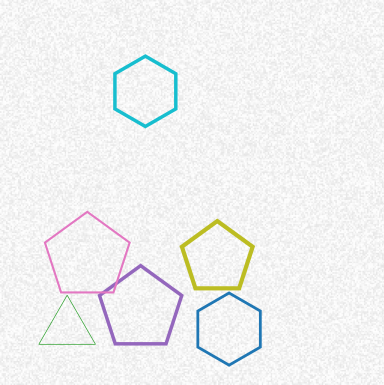[{"shape": "hexagon", "thickness": 2, "radius": 0.47, "center": [0.595, 0.145]}, {"shape": "triangle", "thickness": 0.5, "radius": 0.43, "center": [0.174, 0.148]}, {"shape": "pentagon", "thickness": 2.5, "radius": 0.56, "center": [0.365, 0.198]}, {"shape": "pentagon", "thickness": 1.5, "radius": 0.58, "center": [0.227, 0.334]}, {"shape": "pentagon", "thickness": 3, "radius": 0.48, "center": [0.564, 0.329]}, {"shape": "hexagon", "thickness": 2.5, "radius": 0.46, "center": [0.378, 0.763]}]